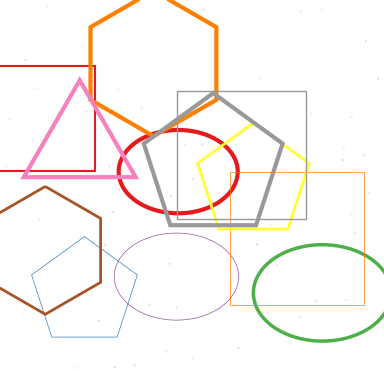[{"shape": "oval", "thickness": 3, "radius": 0.77, "center": [0.463, 0.554]}, {"shape": "square", "thickness": 1.5, "radius": 0.68, "center": [0.111, 0.692]}, {"shape": "pentagon", "thickness": 0.5, "radius": 0.72, "center": [0.219, 0.241]}, {"shape": "oval", "thickness": 2.5, "radius": 0.89, "center": [0.837, 0.239]}, {"shape": "oval", "thickness": 0.5, "radius": 0.81, "center": [0.458, 0.282]}, {"shape": "hexagon", "thickness": 3, "radius": 0.94, "center": [0.399, 0.835]}, {"shape": "square", "thickness": 0.5, "radius": 0.87, "center": [0.771, 0.38]}, {"shape": "pentagon", "thickness": 2, "radius": 0.76, "center": [0.658, 0.528]}, {"shape": "hexagon", "thickness": 2, "radius": 0.83, "center": [0.118, 0.35]}, {"shape": "triangle", "thickness": 3, "radius": 0.84, "center": [0.207, 0.624]}, {"shape": "pentagon", "thickness": 3, "radius": 0.95, "center": [0.554, 0.568]}, {"shape": "square", "thickness": 1, "radius": 0.83, "center": [0.627, 0.597]}]